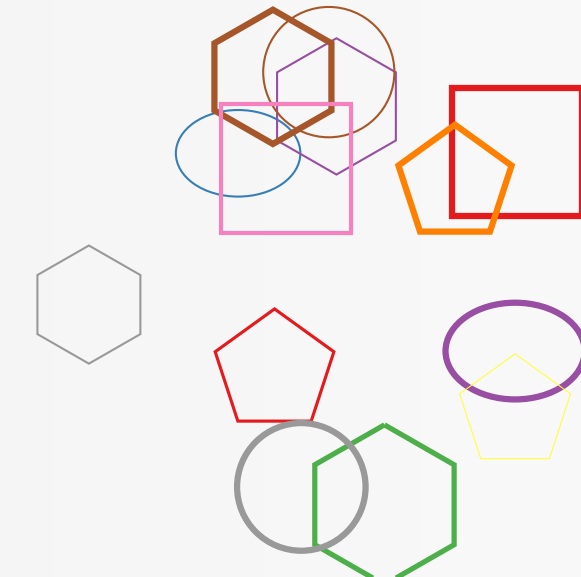[{"shape": "square", "thickness": 3, "radius": 0.56, "center": [0.89, 0.736]}, {"shape": "pentagon", "thickness": 1.5, "radius": 0.54, "center": [0.472, 0.357]}, {"shape": "oval", "thickness": 1, "radius": 0.54, "center": [0.41, 0.734]}, {"shape": "hexagon", "thickness": 2.5, "radius": 0.69, "center": [0.661, 0.125]}, {"shape": "hexagon", "thickness": 1, "radius": 0.59, "center": [0.579, 0.815]}, {"shape": "oval", "thickness": 3, "radius": 0.6, "center": [0.886, 0.391]}, {"shape": "pentagon", "thickness": 3, "radius": 0.51, "center": [0.783, 0.681]}, {"shape": "pentagon", "thickness": 0.5, "radius": 0.5, "center": [0.886, 0.286]}, {"shape": "circle", "thickness": 1, "radius": 0.56, "center": [0.566, 0.874]}, {"shape": "hexagon", "thickness": 3, "radius": 0.58, "center": [0.47, 0.866]}, {"shape": "square", "thickness": 2, "radius": 0.56, "center": [0.493, 0.707]}, {"shape": "hexagon", "thickness": 1, "radius": 0.51, "center": [0.153, 0.472]}, {"shape": "circle", "thickness": 3, "radius": 0.55, "center": [0.518, 0.156]}]